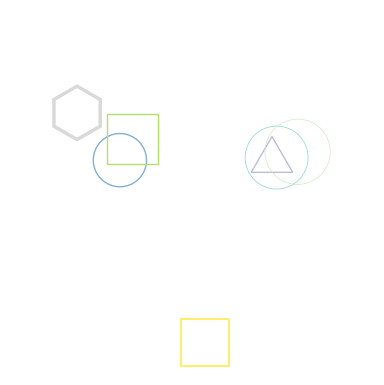[{"shape": "circle", "thickness": 0.5, "radius": 0.41, "center": [0.718, 0.591]}, {"shape": "triangle", "thickness": 1, "radius": 0.31, "center": [0.706, 0.583]}, {"shape": "circle", "thickness": 1, "radius": 0.35, "center": [0.311, 0.584]}, {"shape": "square", "thickness": 1, "radius": 0.33, "center": [0.344, 0.639]}, {"shape": "hexagon", "thickness": 2.5, "radius": 0.35, "center": [0.2, 0.707]}, {"shape": "circle", "thickness": 0.5, "radius": 0.42, "center": [0.773, 0.606]}, {"shape": "square", "thickness": 1.5, "radius": 0.31, "center": [0.533, 0.11]}]